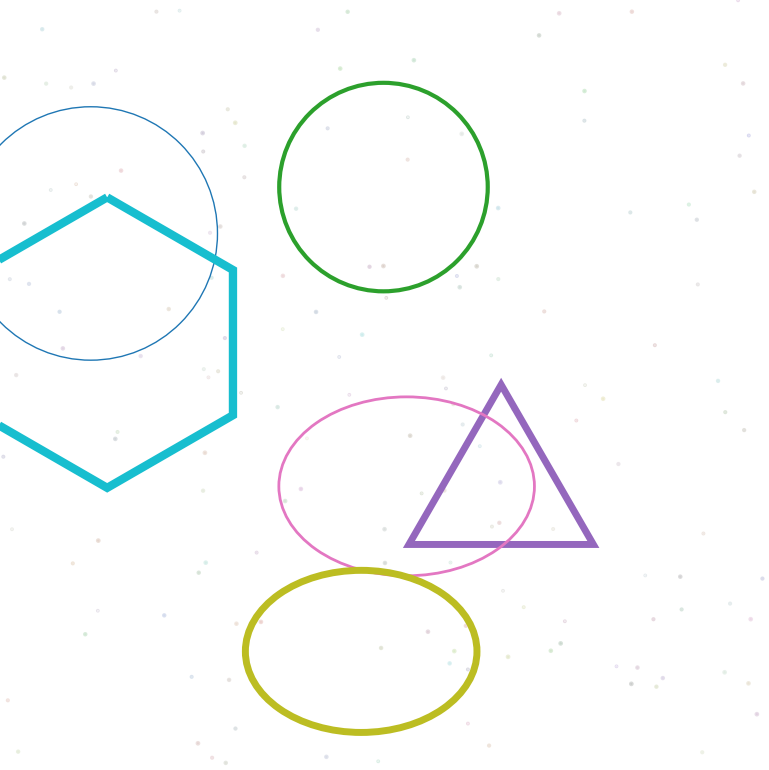[{"shape": "circle", "thickness": 0.5, "radius": 0.82, "center": [0.118, 0.697]}, {"shape": "circle", "thickness": 1.5, "radius": 0.68, "center": [0.498, 0.757]}, {"shape": "triangle", "thickness": 2.5, "radius": 0.69, "center": [0.651, 0.362]}, {"shape": "oval", "thickness": 1, "radius": 0.83, "center": [0.528, 0.368]}, {"shape": "oval", "thickness": 2.5, "radius": 0.75, "center": [0.469, 0.154]}, {"shape": "hexagon", "thickness": 3, "radius": 0.94, "center": [0.139, 0.555]}]